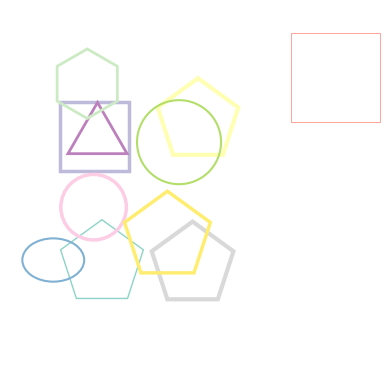[{"shape": "pentagon", "thickness": 1, "radius": 0.57, "center": [0.265, 0.316]}, {"shape": "pentagon", "thickness": 3, "radius": 0.55, "center": [0.514, 0.687]}, {"shape": "square", "thickness": 2.5, "radius": 0.45, "center": [0.246, 0.645]}, {"shape": "square", "thickness": 0.5, "radius": 0.58, "center": [0.872, 0.799]}, {"shape": "oval", "thickness": 1.5, "radius": 0.4, "center": [0.138, 0.325]}, {"shape": "circle", "thickness": 1.5, "radius": 0.55, "center": [0.465, 0.631]}, {"shape": "circle", "thickness": 2.5, "radius": 0.43, "center": [0.243, 0.462]}, {"shape": "pentagon", "thickness": 3, "radius": 0.56, "center": [0.5, 0.313]}, {"shape": "triangle", "thickness": 2, "radius": 0.44, "center": [0.253, 0.645]}, {"shape": "hexagon", "thickness": 2, "radius": 0.45, "center": [0.227, 0.783]}, {"shape": "pentagon", "thickness": 2.5, "radius": 0.59, "center": [0.435, 0.386]}]